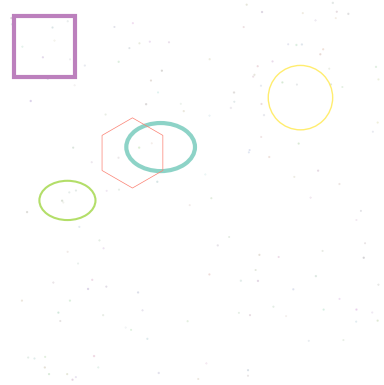[{"shape": "oval", "thickness": 3, "radius": 0.45, "center": [0.417, 0.618]}, {"shape": "hexagon", "thickness": 0.5, "radius": 0.46, "center": [0.344, 0.603]}, {"shape": "oval", "thickness": 1.5, "radius": 0.36, "center": [0.175, 0.479]}, {"shape": "square", "thickness": 3, "radius": 0.39, "center": [0.116, 0.879]}, {"shape": "circle", "thickness": 1, "radius": 0.42, "center": [0.78, 0.746]}]